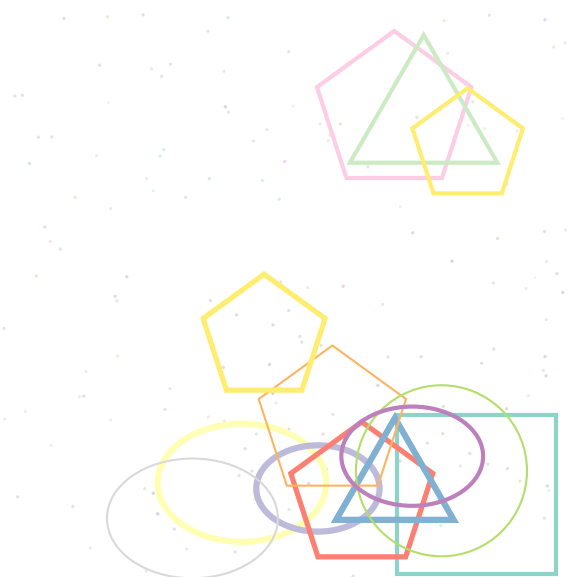[{"shape": "square", "thickness": 2, "radius": 0.69, "center": [0.825, 0.143]}, {"shape": "oval", "thickness": 3, "radius": 0.73, "center": [0.419, 0.163]}, {"shape": "oval", "thickness": 3, "radius": 0.53, "center": [0.551, 0.153]}, {"shape": "pentagon", "thickness": 2.5, "radius": 0.65, "center": [0.626, 0.139]}, {"shape": "triangle", "thickness": 3, "radius": 0.59, "center": [0.684, 0.158]}, {"shape": "pentagon", "thickness": 1, "radius": 0.67, "center": [0.576, 0.267]}, {"shape": "circle", "thickness": 1, "radius": 0.74, "center": [0.764, 0.184]}, {"shape": "pentagon", "thickness": 2, "radius": 0.7, "center": [0.683, 0.805]}, {"shape": "oval", "thickness": 1, "radius": 0.74, "center": [0.333, 0.102]}, {"shape": "oval", "thickness": 2, "radius": 0.61, "center": [0.714, 0.209]}, {"shape": "triangle", "thickness": 2, "radius": 0.74, "center": [0.734, 0.791]}, {"shape": "pentagon", "thickness": 2, "radius": 0.5, "center": [0.81, 0.746]}, {"shape": "pentagon", "thickness": 2.5, "radius": 0.56, "center": [0.457, 0.413]}]